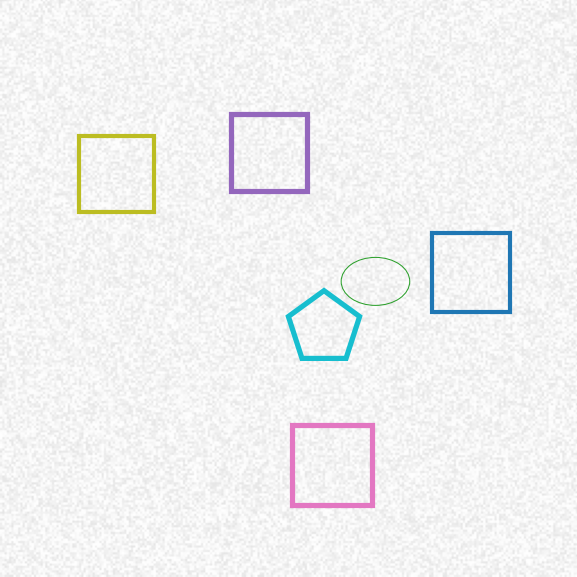[{"shape": "square", "thickness": 2, "radius": 0.34, "center": [0.816, 0.527]}, {"shape": "oval", "thickness": 0.5, "radius": 0.3, "center": [0.65, 0.512]}, {"shape": "square", "thickness": 2.5, "radius": 0.33, "center": [0.466, 0.735]}, {"shape": "square", "thickness": 2.5, "radius": 0.35, "center": [0.576, 0.194]}, {"shape": "square", "thickness": 2, "radius": 0.33, "center": [0.202, 0.698]}, {"shape": "pentagon", "thickness": 2.5, "radius": 0.32, "center": [0.561, 0.431]}]